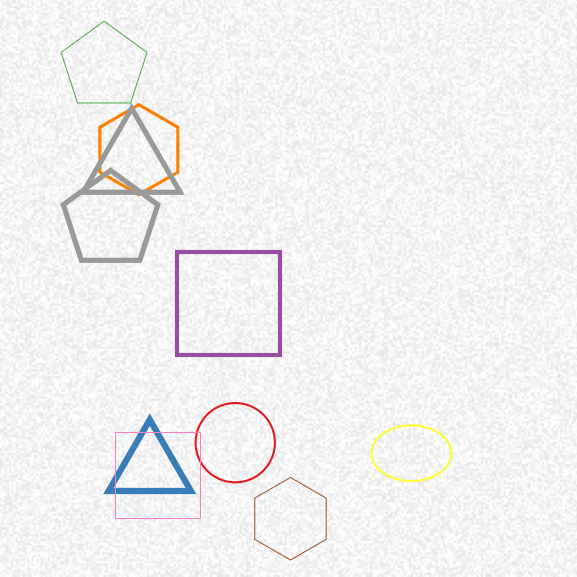[{"shape": "circle", "thickness": 1, "radius": 0.34, "center": [0.407, 0.233]}, {"shape": "triangle", "thickness": 3, "radius": 0.41, "center": [0.259, 0.19]}, {"shape": "pentagon", "thickness": 0.5, "radius": 0.39, "center": [0.18, 0.884]}, {"shape": "square", "thickness": 2, "radius": 0.45, "center": [0.396, 0.474]}, {"shape": "hexagon", "thickness": 1.5, "radius": 0.39, "center": [0.24, 0.74]}, {"shape": "oval", "thickness": 1, "radius": 0.35, "center": [0.712, 0.214]}, {"shape": "hexagon", "thickness": 0.5, "radius": 0.36, "center": [0.503, 0.101]}, {"shape": "square", "thickness": 0.5, "radius": 0.37, "center": [0.273, 0.177]}, {"shape": "pentagon", "thickness": 2.5, "radius": 0.43, "center": [0.191, 0.618]}, {"shape": "triangle", "thickness": 2.5, "radius": 0.48, "center": [0.228, 0.715]}]